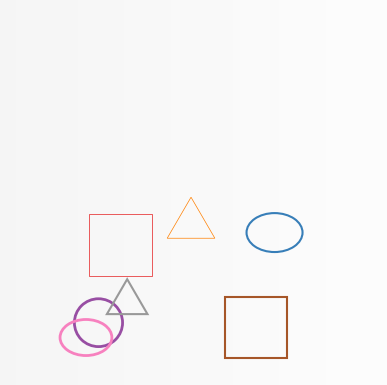[{"shape": "square", "thickness": 0.5, "radius": 0.41, "center": [0.31, 0.364]}, {"shape": "oval", "thickness": 1.5, "radius": 0.36, "center": [0.708, 0.396]}, {"shape": "circle", "thickness": 2, "radius": 0.31, "center": [0.254, 0.162]}, {"shape": "triangle", "thickness": 0.5, "radius": 0.36, "center": [0.493, 0.417]}, {"shape": "square", "thickness": 1.5, "radius": 0.4, "center": [0.66, 0.149]}, {"shape": "oval", "thickness": 2, "radius": 0.33, "center": [0.222, 0.123]}, {"shape": "triangle", "thickness": 1.5, "radius": 0.3, "center": [0.328, 0.214]}]